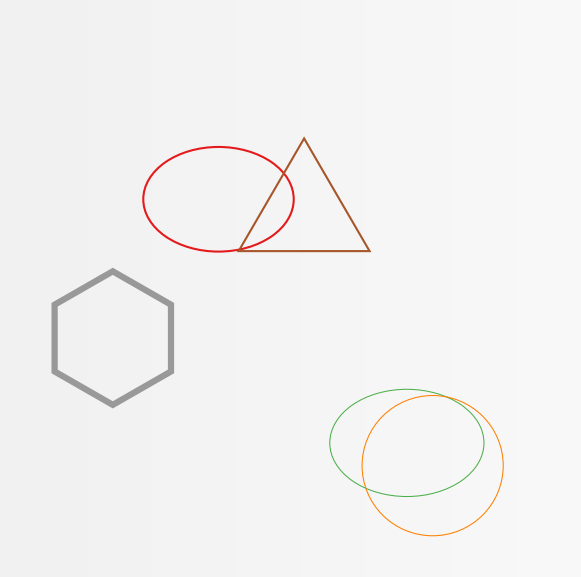[{"shape": "oval", "thickness": 1, "radius": 0.65, "center": [0.376, 0.654]}, {"shape": "oval", "thickness": 0.5, "radius": 0.66, "center": [0.7, 0.232]}, {"shape": "circle", "thickness": 0.5, "radius": 0.61, "center": [0.744, 0.193]}, {"shape": "triangle", "thickness": 1, "radius": 0.65, "center": [0.523, 0.629]}, {"shape": "hexagon", "thickness": 3, "radius": 0.58, "center": [0.194, 0.414]}]